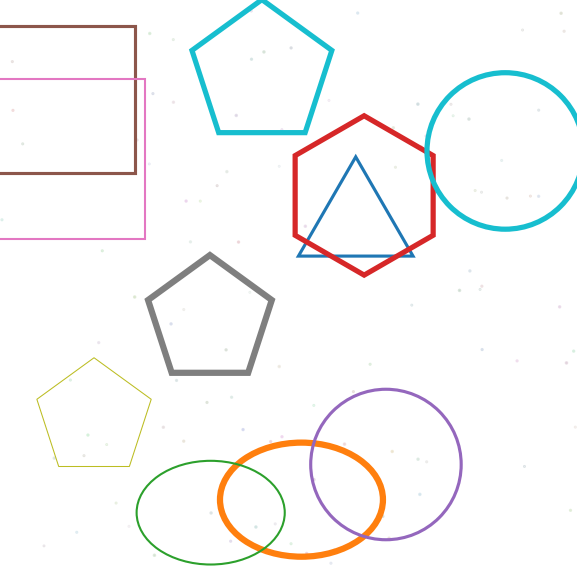[{"shape": "triangle", "thickness": 1.5, "radius": 0.57, "center": [0.616, 0.613]}, {"shape": "oval", "thickness": 3, "radius": 0.71, "center": [0.522, 0.134]}, {"shape": "oval", "thickness": 1, "radius": 0.64, "center": [0.365, 0.111]}, {"shape": "hexagon", "thickness": 2.5, "radius": 0.69, "center": [0.631, 0.661]}, {"shape": "circle", "thickness": 1.5, "radius": 0.65, "center": [0.668, 0.195]}, {"shape": "square", "thickness": 1.5, "radius": 0.64, "center": [0.106, 0.827]}, {"shape": "square", "thickness": 1, "radius": 0.69, "center": [0.113, 0.724]}, {"shape": "pentagon", "thickness": 3, "radius": 0.56, "center": [0.363, 0.445]}, {"shape": "pentagon", "thickness": 0.5, "radius": 0.52, "center": [0.163, 0.276]}, {"shape": "circle", "thickness": 2.5, "radius": 0.68, "center": [0.875, 0.738]}, {"shape": "pentagon", "thickness": 2.5, "radius": 0.64, "center": [0.454, 0.872]}]